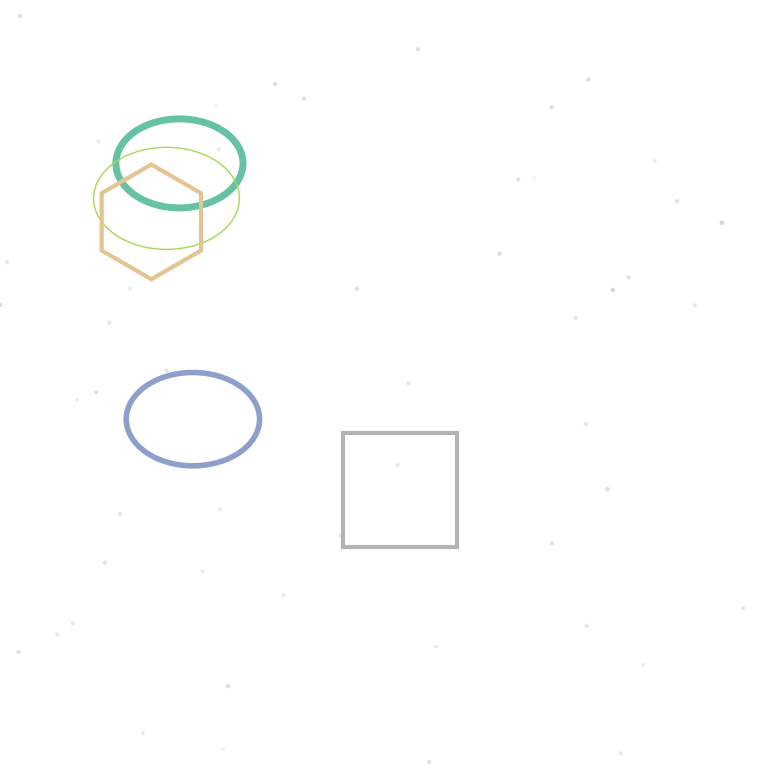[{"shape": "oval", "thickness": 2.5, "radius": 0.41, "center": [0.233, 0.788]}, {"shape": "oval", "thickness": 2, "radius": 0.43, "center": [0.251, 0.456]}, {"shape": "oval", "thickness": 0.5, "radius": 0.47, "center": [0.216, 0.742]}, {"shape": "hexagon", "thickness": 1.5, "radius": 0.37, "center": [0.197, 0.712]}, {"shape": "square", "thickness": 1.5, "radius": 0.37, "center": [0.52, 0.363]}]